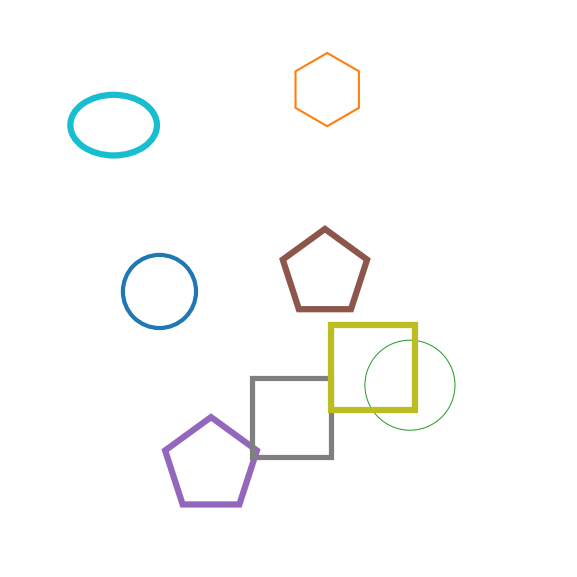[{"shape": "circle", "thickness": 2, "radius": 0.32, "center": [0.276, 0.494]}, {"shape": "hexagon", "thickness": 1, "radius": 0.32, "center": [0.567, 0.844]}, {"shape": "circle", "thickness": 0.5, "radius": 0.39, "center": [0.71, 0.332]}, {"shape": "pentagon", "thickness": 3, "radius": 0.42, "center": [0.365, 0.193]}, {"shape": "pentagon", "thickness": 3, "radius": 0.38, "center": [0.563, 0.526]}, {"shape": "square", "thickness": 2.5, "radius": 0.34, "center": [0.505, 0.277]}, {"shape": "square", "thickness": 3, "radius": 0.37, "center": [0.645, 0.363]}, {"shape": "oval", "thickness": 3, "radius": 0.37, "center": [0.197, 0.782]}]